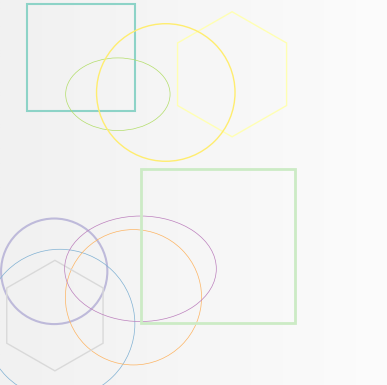[{"shape": "square", "thickness": 1.5, "radius": 0.7, "center": [0.209, 0.851]}, {"shape": "hexagon", "thickness": 1, "radius": 0.81, "center": [0.599, 0.807]}, {"shape": "circle", "thickness": 1.5, "radius": 0.69, "center": [0.14, 0.295]}, {"shape": "circle", "thickness": 0.5, "radius": 0.97, "center": [0.154, 0.159]}, {"shape": "circle", "thickness": 0.5, "radius": 0.88, "center": [0.344, 0.228]}, {"shape": "oval", "thickness": 0.5, "radius": 0.67, "center": [0.304, 0.755]}, {"shape": "hexagon", "thickness": 1, "radius": 0.72, "center": [0.142, 0.18]}, {"shape": "oval", "thickness": 0.5, "radius": 0.98, "center": [0.363, 0.302]}, {"shape": "square", "thickness": 2, "radius": 1.0, "center": [0.562, 0.361]}, {"shape": "circle", "thickness": 1, "radius": 0.89, "center": [0.428, 0.76]}]